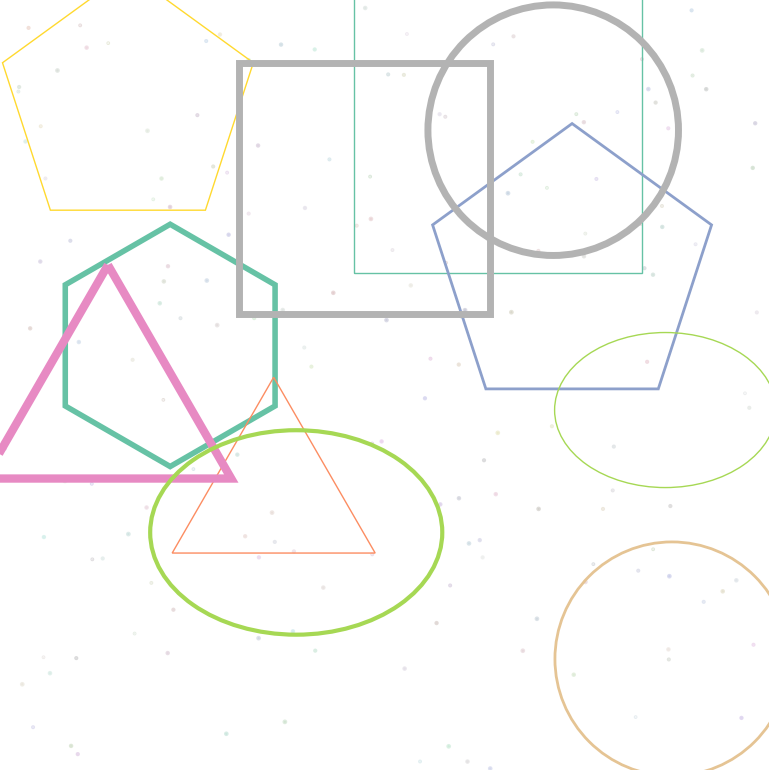[{"shape": "hexagon", "thickness": 2, "radius": 0.79, "center": [0.221, 0.551]}, {"shape": "square", "thickness": 0.5, "radius": 0.94, "center": [0.647, 0.832]}, {"shape": "triangle", "thickness": 0.5, "radius": 0.76, "center": [0.355, 0.358]}, {"shape": "pentagon", "thickness": 1, "radius": 0.95, "center": [0.743, 0.649]}, {"shape": "triangle", "thickness": 3, "radius": 0.92, "center": [0.14, 0.471]}, {"shape": "oval", "thickness": 0.5, "radius": 0.72, "center": [0.864, 0.467]}, {"shape": "oval", "thickness": 1.5, "radius": 0.95, "center": [0.385, 0.309]}, {"shape": "pentagon", "thickness": 0.5, "radius": 0.86, "center": [0.166, 0.866]}, {"shape": "circle", "thickness": 1, "radius": 0.76, "center": [0.873, 0.144]}, {"shape": "square", "thickness": 2.5, "radius": 0.81, "center": [0.473, 0.755]}, {"shape": "circle", "thickness": 2.5, "radius": 0.81, "center": [0.718, 0.831]}]